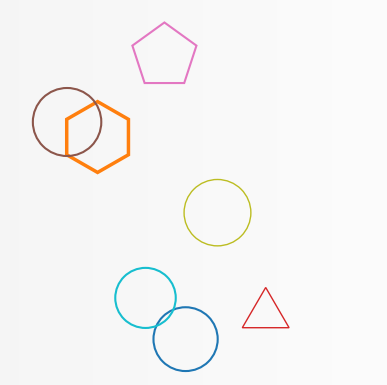[{"shape": "circle", "thickness": 1.5, "radius": 0.41, "center": [0.479, 0.119]}, {"shape": "hexagon", "thickness": 2.5, "radius": 0.46, "center": [0.252, 0.644]}, {"shape": "triangle", "thickness": 1, "radius": 0.35, "center": [0.686, 0.184]}, {"shape": "circle", "thickness": 1.5, "radius": 0.44, "center": [0.173, 0.683]}, {"shape": "pentagon", "thickness": 1.5, "radius": 0.43, "center": [0.424, 0.855]}, {"shape": "circle", "thickness": 1, "radius": 0.43, "center": [0.561, 0.448]}, {"shape": "circle", "thickness": 1.5, "radius": 0.39, "center": [0.376, 0.226]}]